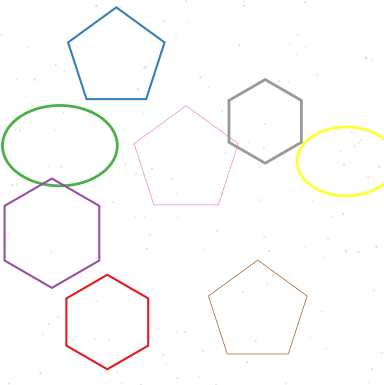[{"shape": "hexagon", "thickness": 1.5, "radius": 0.61, "center": [0.279, 0.164]}, {"shape": "pentagon", "thickness": 1.5, "radius": 0.66, "center": [0.302, 0.849]}, {"shape": "oval", "thickness": 2, "radius": 0.75, "center": [0.156, 0.622]}, {"shape": "hexagon", "thickness": 1.5, "radius": 0.71, "center": [0.135, 0.394]}, {"shape": "oval", "thickness": 2, "radius": 0.64, "center": [0.899, 0.581]}, {"shape": "pentagon", "thickness": 0.5, "radius": 0.67, "center": [0.67, 0.19]}, {"shape": "pentagon", "thickness": 0.5, "radius": 0.71, "center": [0.484, 0.583]}, {"shape": "hexagon", "thickness": 2, "radius": 0.54, "center": [0.689, 0.685]}]